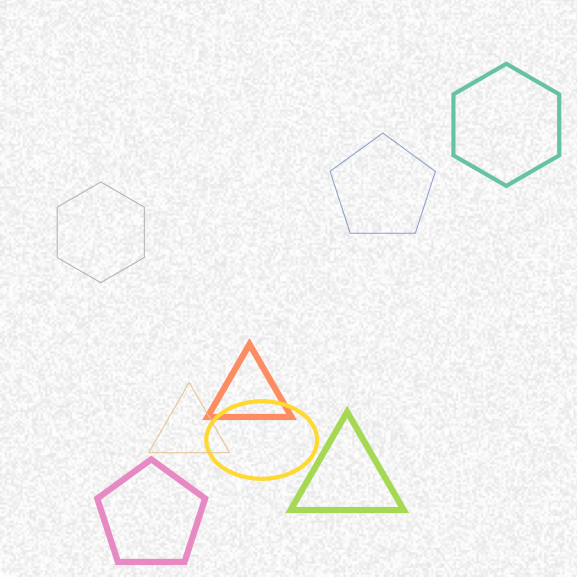[{"shape": "hexagon", "thickness": 2, "radius": 0.53, "center": [0.877, 0.783]}, {"shape": "triangle", "thickness": 3, "radius": 0.42, "center": [0.432, 0.319]}, {"shape": "pentagon", "thickness": 0.5, "radius": 0.48, "center": [0.663, 0.673]}, {"shape": "pentagon", "thickness": 3, "radius": 0.49, "center": [0.262, 0.106]}, {"shape": "triangle", "thickness": 3, "radius": 0.57, "center": [0.601, 0.173]}, {"shape": "oval", "thickness": 2, "radius": 0.48, "center": [0.453, 0.237]}, {"shape": "triangle", "thickness": 0.5, "radius": 0.41, "center": [0.328, 0.256]}, {"shape": "hexagon", "thickness": 0.5, "radius": 0.44, "center": [0.174, 0.597]}]